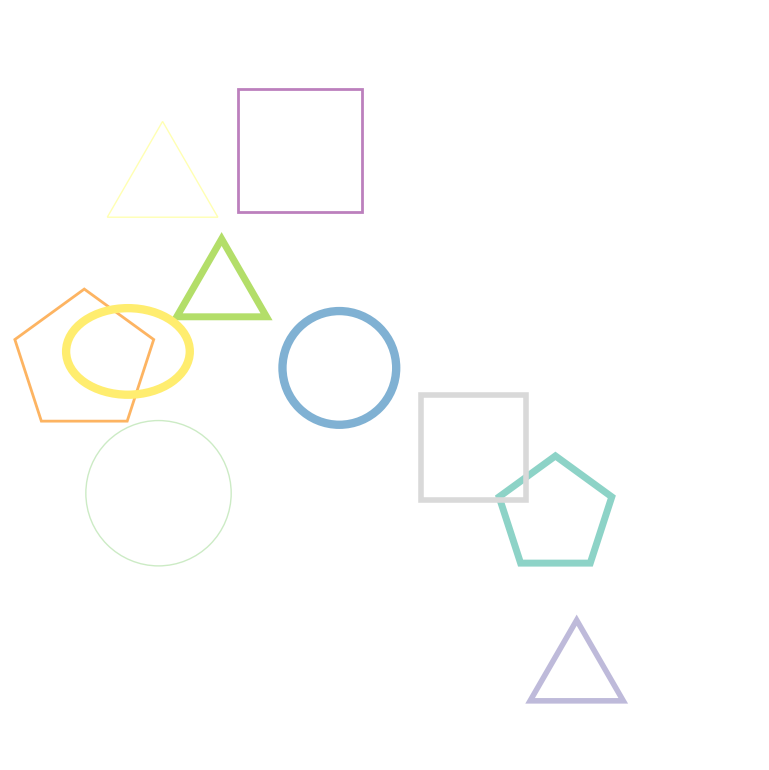[{"shape": "pentagon", "thickness": 2.5, "radius": 0.38, "center": [0.721, 0.331]}, {"shape": "triangle", "thickness": 0.5, "radius": 0.41, "center": [0.211, 0.759]}, {"shape": "triangle", "thickness": 2, "radius": 0.35, "center": [0.749, 0.125]}, {"shape": "circle", "thickness": 3, "radius": 0.37, "center": [0.441, 0.522]}, {"shape": "pentagon", "thickness": 1, "radius": 0.47, "center": [0.109, 0.53]}, {"shape": "triangle", "thickness": 2.5, "radius": 0.34, "center": [0.288, 0.622]}, {"shape": "square", "thickness": 2, "radius": 0.34, "center": [0.615, 0.419]}, {"shape": "square", "thickness": 1, "radius": 0.4, "center": [0.39, 0.805]}, {"shape": "circle", "thickness": 0.5, "radius": 0.47, "center": [0.206, 0.359]}, {"shape": "oval", "thickness": 3, "radius": 0.4, "center": [0.166, 0.544]}]